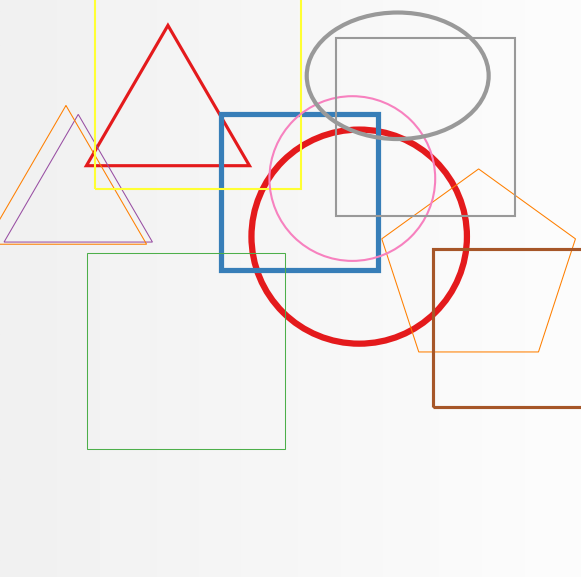[{"shape": "circle", "thickness": 3, "radius": 0.93, "center": [0.618, 0.589]}, {"shape": "triangle", "thickness": 1.5, "radius": 0.81, "center": [0.289, 0.793]}, {"shape": "square", "thickness": 2.5, "radius": 0.68, "center": [0.515, 0.666]}, {"shape": "square", "thickness": 0.5, "radius": 0.85, "center": [0.32, 0.391]}, {"shape": "triangle", "thickness": 0.5, "radius": 0.74, "center": [0.135, 0.654]}, {"shape": "pentagon", "thickness": 0.5, "radius": 0.88, "center": [0.823, 0.531]}, {"shape": "triangle", "thickness": 0.5, "radius": 0.8, "center": [0.113, 0.656]}, {"shape": "square", "thickness": 1, "radius": 0.89, "center": [0.34, 0.848]}, {"shape": "square", "thickness": 1.5, "radius": 0.68, "center": [0.881, 0.431]}, {"shape": "circle", "thickness": 1, "radius": 0.71, "center": [0.606, 0.69]}, {"shape": "square", "thickness": 1, "radius": 0.77, "center": [0.733, 0.779]}, {"shape": "oval", "thickness": 2, "radius": 0.78, "center": [0.684, 0.868]}]